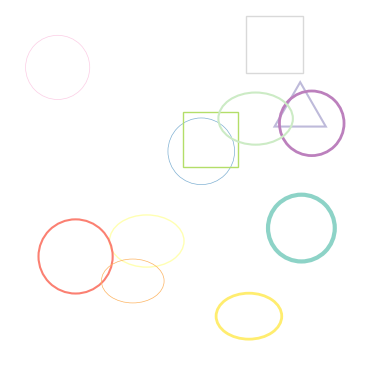[{"shape": "circle", "thickness": 3, "radius": 0.43, "center": [0.783, 0.408]}, {"shape": "oval", "thickness": 1, "radius": 0.48, "center": [0.381, 0.374]}, {"shape": "triangle", "thickness": 1.5, "radius": 0.38, "center": [0.78, 0.71]}, {"shape": "circle", "thickness": 1.5, "radius": 0.48, "center": [0.196, 0.334]}, {"shape": "circle", "thickness": 0.5, "radius": 0.43, "center": [0.523, 0.607]}, {"shape": "oval", "thickness": 0.5, "radius": 0.41, "center": [0.345, 0.27]}, {"shape": "square", "thickness": 1, "radius": 0.35, "center": [0.547, 0.638]}, {"shape": "circle", "thickness": 0.5, "radius": 0.42, "center": [0.15, 0.825]}, {"shape": "square", "thickness": 1, "radius": 0.37, "center": [0.712, 0.884]}, {"shape": "circle", "thickness": 2, "radius": 0.42, "center": [0.81, 0.68]}, {"shape": "oval", "thickness": 1.5, "radius": 0.48, "center": [0.664, 0.692]}, {"shape": "oval", "thickness": 2, "radius": 0.43, "center": [0.647, 0.179]}]